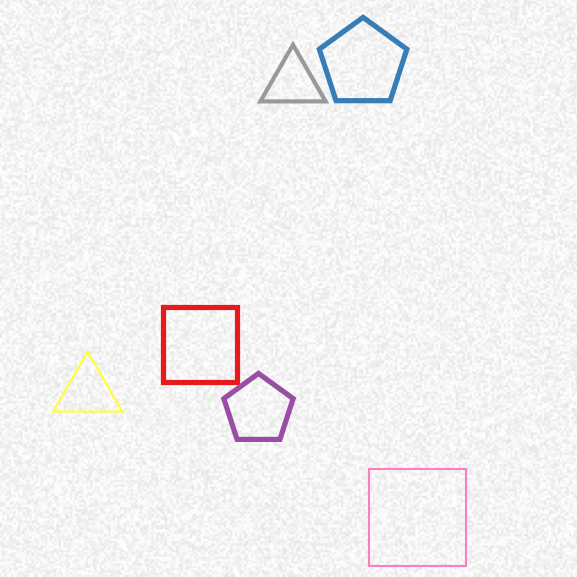[{"shape": "square", "thickness": 2.5, "radius": 0.32, "center": [0.346, 0.403]}, {"shape": "pentagon", "thickness": 2.5, "radius": 0.4, "center": [0.629, 0.889]}, {"shape": "pentagon", "thickness": 2.5, "radius": 0.32, "center": [0.448, 0.289]}, {"shape": "triangle", "thickness": 1, "radius": 0.35, "center": [0.152, 0.321]}, {"shape": "square", "thickness": 1, "radius": 0.42, "center": [0.723, 0.103]}, {"shape": "triangle", "thickness": 2, "radius": 0.33, "center": [0.507, 0.856]}]